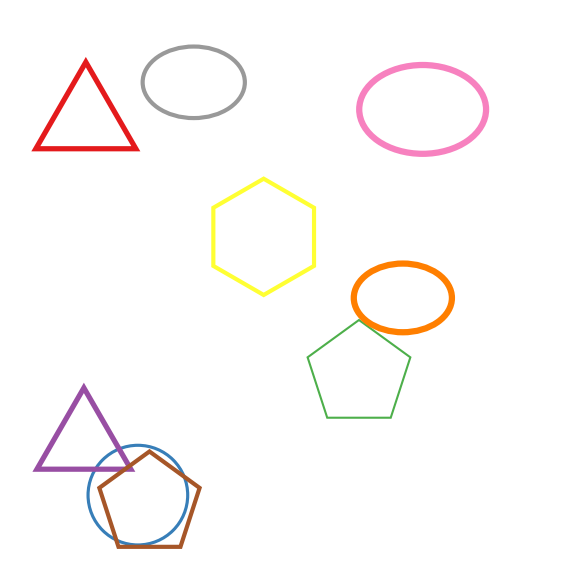[{"shape": "triangle", "thickness": 2.5, "radius": 0.5, "center": [0.149, 0.792]}, {"shape": "circle", "thickness": 1.5, "radius": 0.43, "center": [0.239, 0.142]}, {"shape": "pentagon", "thickness": 1, "radius": 0.47, "center": [0.622, 0.351]}, {"shape": "triangle", "thickness": 2.5, "radius": 0.47, "center": [0.145, 0.234]}, {"shape": "oval", "thickness": 3, "radius": 0.42, "center": [0.698, 0.483]}, {"shape": "hexagon", "thickness": 2, "radius": 0.5, "center": [0.457, 0.589]}, {"shape": "pentagon", "thickness": 2, "radius": 0.46, "center": [0.259, 0.126]}, {"shape": "oval", "thickness": 3, "radius": 0.55, "center": [0.732, 0.81]}, {"shape": "oval", "thickness": 2, "radius": 0.44, "center": [0.335, 0.857]}]